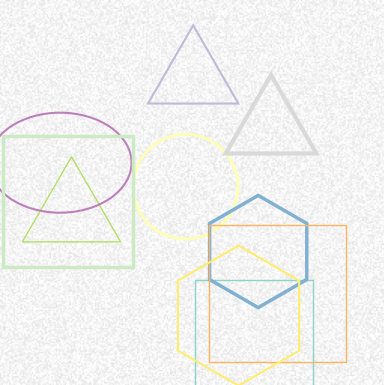[{"shape": "square", "thickness": 1, "radius": 0.77, "center": [0.659, 0.118]}, {"shape": "circle", "thickness": 2, "radius": 0.68, "center": [0.482, 0.515]}, {"shape": "triangle", "thickness": 1.5, "radius": 0.68, "center": [0.502, 0.799]}, {"shape": "hexagon", "thickness": 2.5, "radius": 0.73, "center": [0.671, 0.347]}, {"shape": "square", "thickness": 1, "radius": 0.89, "center": [0.72, 0.237]}, {"shape": "triangle", "thickness": 1, "radius": 0.74, "center": [0.186, 0.445]}, {"shape": "triangle", "thickness": 3, "radius": 0.68, "center": [0.704, 0.669]}, {"shape": "oval", "thickness": 1.5, "radius": 0.93, "center": [0.156, 0.577]}, {"shape": "square", "thickness": 2.5, "radius": 0.85, "center": [0.177, 0.477]}, {"shape": "hexagon", "thickness": 1.5, "radius": 0.91, "center": [0.62, 0.18]}]